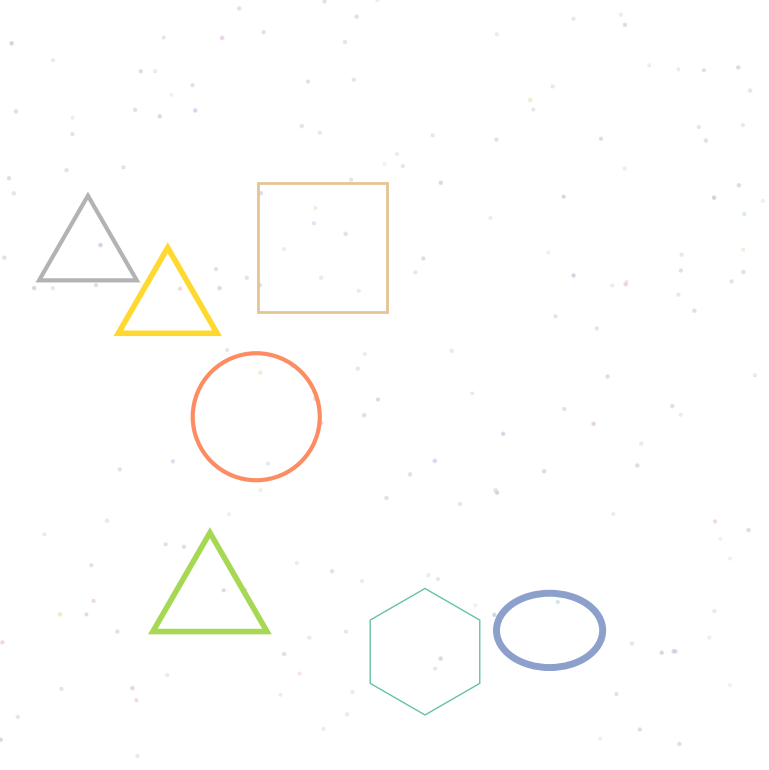[{"shape": "hexagon", "thickness": 0.5, "radius": 0.41, "center": [0.552, 0.154]}, {"shape": "circle", "thickness": 1.5, "radius": 0.41, "center": [0.333, 0.459]}, {"shape": "oval", "thickness": 2.5, "radius": 0.34, "center": [0.714, 0.181]}, {"shape": "triangle", "thickness": 2, "radius": 0.43, "center": [0.273, 0.223]}, {"shape": "triangle", "thickness": 2, "radius": 0.37, "center": [0.218, 0.604]}, {"shape": "square", "thickness": 1, "radius": 0.42, "center": [0.419, 0.679]}, {"shape": "triangle", "thickness": 1.5, "radius": 0.37, "center": [0.114, 0.673]}]